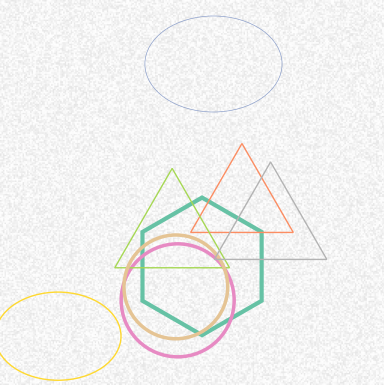[{"shape": "hexagon", "thickness": 3, "radius": 0.89, "center": [0.525, 0.308]}, {"shape": "triangle", "thickness": 1, "radius": 0.77, "center": [0.628, 0.473]}, {"shape": "oval", "thickness": 0.5, "radius": 0.89, "center": [0.554, 0.834]}, {"shape": "circle", "thickness": 2.5, "radius": 0.73, "center": [0.462, 0.22]}, {"shape": "triangle", "thickness": 1, "radius": 0.86, "center": [0.447, 0.391]}, {"shape": "oval", "thickness": 1, "radius": 0.82, "center": [0.151, 0.127]}, {"shape": "circle", "thickness": 2.5, "radius": 0.67, "center": [0.457, 0.255]}, {"shape": "triangle", "thickness": 1, "radius": 0.84, "center": [0.703, 0.411]}]